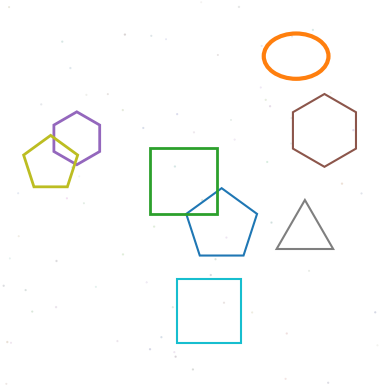[{"shape": "pentagon", "thickness": 1.5, "radius": 0.48, "center": [0.576, 0.415]}, {"shape": "oval", "thickness": 3, "radius": 0.42, "center": [0.769, 0.854]}, {"shape": "square", "thickness": 2, "radius": 0.43, "center": [0.477, 0.53]}, {"shape": "hexagon", "thickness": 2, "radius": 0.34, "center": [0.199, 0.641]}, {"shape": "hexagon", "thickness": 1.5, "radius": 0.47, "center": [0.843, 0.661]}, {"shape": "triangle", "thickness": 1.5, "radius": 0.42, "center": [0.792, 0.396]}, {"shape": "pentagon", "thickness": 2, "radius": 0.37, "center": [0.132, 0.574]}, {"shape": "square", "thickness": 1.5, "radius": 0.41, "center": [0.543, 0.193]}]